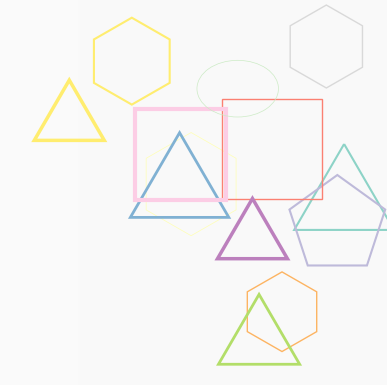[{"shape": "triangle", "thickness": 1.5, "radius": 0.74, "center": [0.888, 0.477]}, {"shape": "hexagon", "thickness": 0.5, "radius": 0.67, "center": [0.493, 0.522]}, {"shape": "pentagon", "thickness": 1.5, "radius": 0.65, "center": [0.871, 0.416]}, {"shape": "square", "thickness": 1, "radius": 0.65, "center": [0.702, 0.614]}, {"shape": "triangle", "thickness": 2, "radius": 0.73, "center": [0.463, 0.509]}, {"shape": "hexagon", "thickness": 1, "radius": 0.52, "center": [0.728, 0.19]}, {"shape": "triangle", "thickness": 2, "radius": 0.6, "center": [0.669, 0.114]}, {"shape": "square", "thickness": 3, "radius": 0.59, "center": [0.466, 0.6]}, {"shape": "hexagon", "thickness": 1, "radius": 0.54, "center": [0.842, 0.879]}, {"shape": "triangle", "thickness": 2.5, "radius": 0.52, "center": [0.652, 0.38]}, {"shape": "oval", "thickness": 0.5, "radius": 0.53, "center": [0.613, 0.77]}, {"shape": "hexagon", "thickness": 1.5, "radius": 0.56, "center": [0.34, 0.841]}, {"shape": "triangle", "thickness": 2.5, "radius": 0.52, "center": [0.179, 0.688]}]